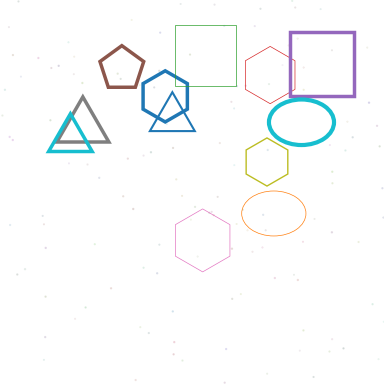[{"shape": "triangle", "thickness": 1.5, "radius": 0.34, "center": [0.448, 0.693]}, {"shape": "hexagon", "thickness": 2.5, "radius": 0.33, "center": [0.429, 0.75]}, {"shape": "oval", "thickness": 0.5, "radius": 0.42, "center": [0.711, 0.446]}, {"shape": "square", "thickness": 0.5, "radius": 0.39, "center": [0.534, 0.855]}, {"shape": "hexagon", "thickness": 0.5, "radius": 0.37, "center": [0.702, 0.805]}, {"shape": "square", "thickness": 2.5, "radius": 0.42, "center": [0.837, 0.835]}, {"shape": "pentagon", "thickness": 2.5, "radius": 0.3, "center": [0.316, 0.822]}, {"shape": "hexagon", "thickness": 0.5, "radius": 0.41, "center": [0.526, 0.376]}, {"shape": "triangle", "thickness": 2.5, "radius": 0.39, "center": [0.215, 0.67]}, {"shape": "hexagon", "thickness": 1, "radius": 0.31, "center": [0.693, 0.579]}, {"shape": "oval", "thickness": 3, "radius": 0.42, "center": [0.783, 0.682]}, {"shape": "triangle", "thickness": 2.5, "radius": 0.33, "center": [0.183, 0.639]}]